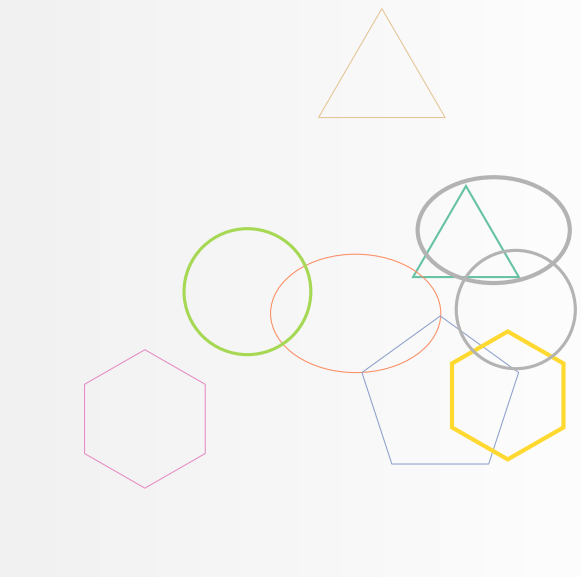[{"shape": "triangle", "thickness": 1, "radius": 0.53, "center": [0.802, 0.572]}, {"shape": "oval", "thickness": 0.5, "radius": 0.73, "center": [0.612, 0.456]}, {"shape": "pentagon", "thickness": 0.5, "radius": 0.71, "center": [0.757, 0.31]}, {"shape": "hexagon", "thickness": 0.5, "radius": 0.6, "center": [0.249, 0.274]}, {"shape": "circle", "thickness": 1.5, "radius": 0.55, "center": [0.426, 0.494]}, {"shape": "hexagon", "thickness": 2, "radius": 0.55, "center": [0.874, 0.314]}, {"shape": "triangle", "thickness": 0.5, "radius": 0.63, "center": [0.657, 0.858]}, {"shape": "circle", "thickness": 1.5, "radius": 0.51, "center": [0.887, 0.463]}, {"shape": "oval", "thickness": 2, "radius": 0.65, "center": [0.849, 0.601]}]